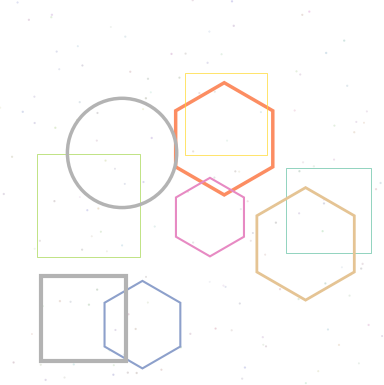[{"shape": "square", "thickness": 0.5, "radius": 0.55, "center": [0.853, 0.453]}, {"shape": "hexagon", "thickness": 2.5, "radius": 0.73, "center": [0.582, 0.639]}, {"shape": "hexagon", "thickness": 1.5, "radius": 0.57, "center": [0.37, 0.157]}, {"shape": "hexagon", "thickness": 1.5, "radius": 0.51, "center": [0.545, 0.436]}, {"shape": "square", "thickness": 0.5, "radius": 0.67, "center": [0.229, 0.466]}, {"shape": "square", "thickness": 0.5, "radius": 0.53, "center": [0.587, 0.703]}, {"shape": "hexagon", "thickness": 2, "radius": 0.73, "center": [0.794, 0.367]}, {"shape": "square", "thickness": 3, "radius": 0.55, "center": [0.216, 0.173]}, {"shape": "circle", "thickness": 2.5, "radius": 0.71, "center": [0.317, 0.603]}]